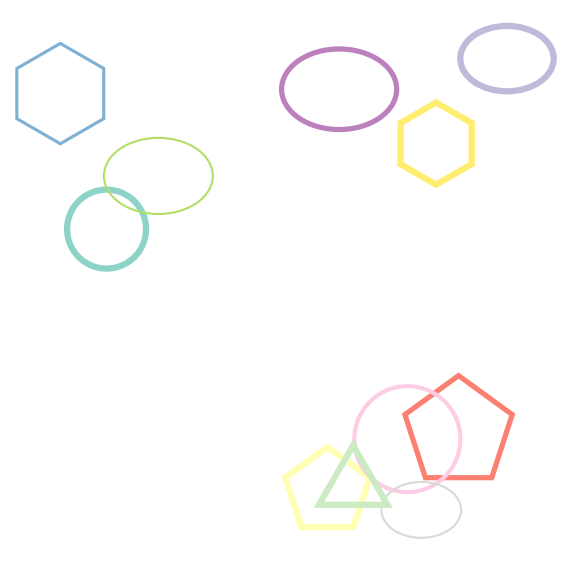[{"shape": "circle", "thickness": 3, "radius": 0.34, "center": [0.185, 0.602]}, {"shape": "pentagon", "thickness": 3, "radius": 0.38, "center": [0.567, 0.149]}, {"shape": "oval", "thickness": 3, "radius": 0.4, "center": [0.878, 0.898]}, {"shape": "pentagon", "thickness": 2.5, "radius": 0.49, "center": [0.794, 0.251]}, {"shape": "hexagon", "thickness": 1.5, "radius": 0.43, "center": [0.104, 0.837]}, {"shape": "oval", "thickness": 1, "radius": 0.47, "center": [0.274, 0.694]}, {"shape": "circle", "thickness": 2, "radius": 0.46, "center": [0.705, 0.239]}, {"shape": "oval", "thickness": 1, "radius": 0.35, "center": [0.729, 0.116]}, {"shape": "oval", "thickness": 2.5, "radius": 0.5, "center": [0.587, 0.845]}, {"shape": "triangle", "thickness": 3, "radius": 0.34, "center": [0.611, 0.159]}, {"shape": "hexagon", "thickness": 3, "radius": 0.36, "center": [0.755, 0.75]}]